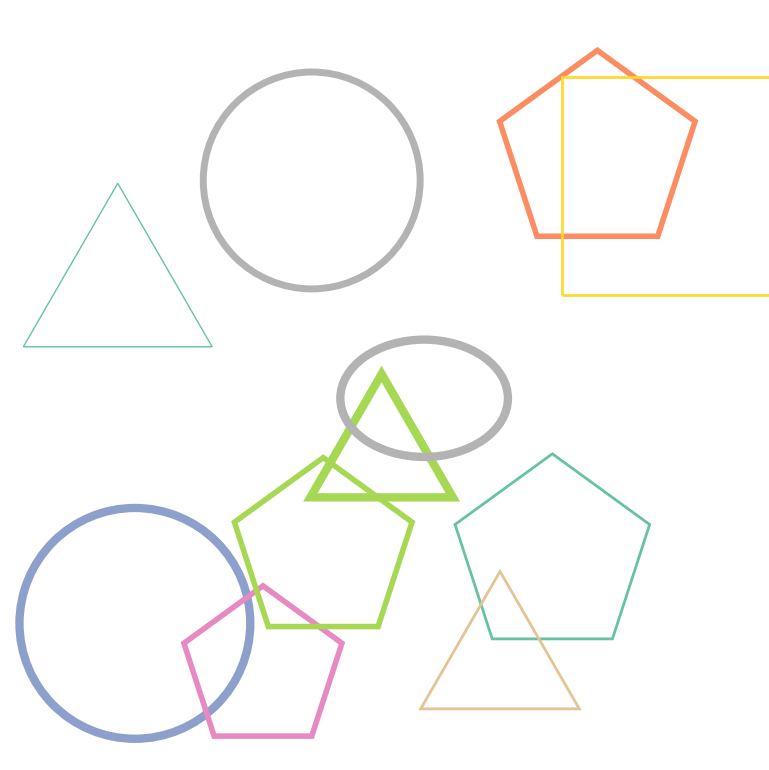[{"shape": "pentagon", "thickness": 1, "radius": 0.66, "center": [0.717, 0.278]}, {"shape": "triangle", "thickness": 0.5, "radius": 0.71, "center": [0.153, 0.62]}, {"shape": "pentagon", "thickness": 2, "radius": 0.67, "center": [0.776, 0.801]}, {"shape": "circle", "thickness": 3, "radius": 0.75, "center": [0.175, 0.19]}, {"shape": "pentagon", "thickness": 2, "radius": 0.54, "center": [0.341, 0.131]}, {"shape": "pentagon", "thickness": 2, "radius": 0.61, "center": [0.42, 0.284]}, {"shape": "triangle", "thickness": 3, "radius": 0.53, "center": [0.496, 0.407]}, {"shape": "square", "thickness": 1, "radius": 0.71, "center": [0.871, 0.759]}, {"shape": "triangle", "thickness": 1, "radius": 0.59, "center": [0.649, 0.139]}, {"shape": "oval", "thickness": 3, "radius": 0.54, "center": [0.551, 0.483]}, {"shape": "circle", "thickness": 2.5, "radius": 0.7, "center": [0.405, 0.766]}]